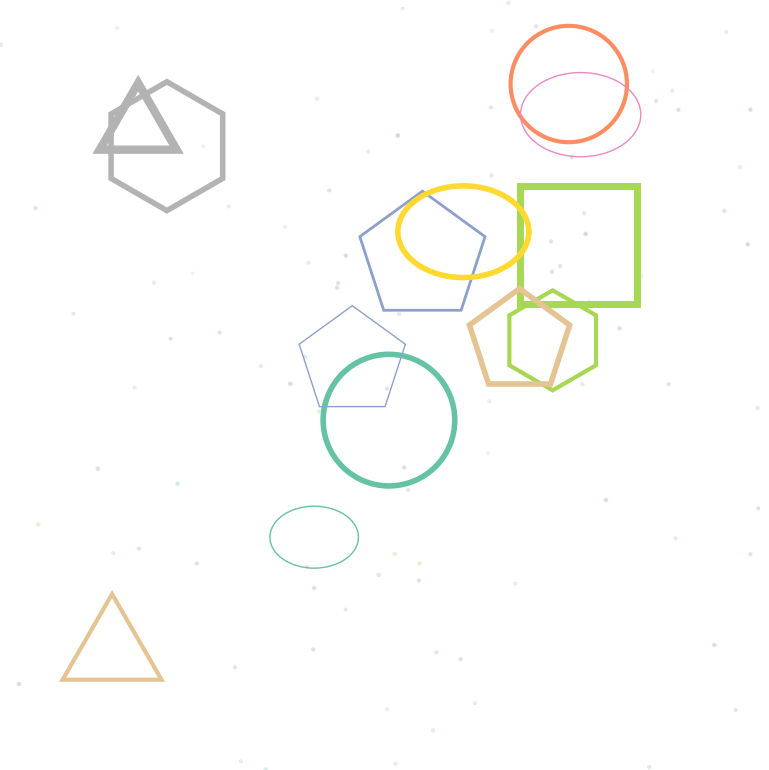[{"shape": "circle", "thickness": 2, "radius": 0.43, "center": [0.505, 0.454]}, {"shape": "oval", "thickness": 0.5, "radius": 0.29, "center": [0.408, 0.302]}, {"shape": "circle", "thickness": 1.5, "radius": 0.38, "center": [0.739, 0.891]}, {"shape": "pentagon", "thickness": 1, "radius": 0.43, "center": [0.549, 0.666]}, {"shape": "pentagon", "thickness": 0.5, "radius": 0.36, "center": [0.457, 0.531]}, {"shape": "oval", "thickness": 0.5, "radius": 0.39, "center": [0.754, 0.851]}, {"shape": "hexagon", "thickness": 1.5, "radius": 0.32, "center": [0.718, 0.558]}, {"shape": "square", "thickness": 2.5, "radius": 0.38, "center": [0.751, 0.682]}, {"shape": "oval", "thickness": 2, "radius": 0.43, "center": [0.602, 0.699]}, {"shape": "triangle", "thickness": 1.5, "radius": 0.37, "center": [0.146, 0.154]}, {"shape": "pentagon", "thickness": 2, "radius": 0.34, "center": [0.675, 0.557]}, {"shape": "triangle", "thickness": 3, "radius": 0.29, "center": [0.179, 0.834]}, {"shape": "hexagon", "thickness": 2, "radius": 0.42, "center": [0.217, 0.81]}]